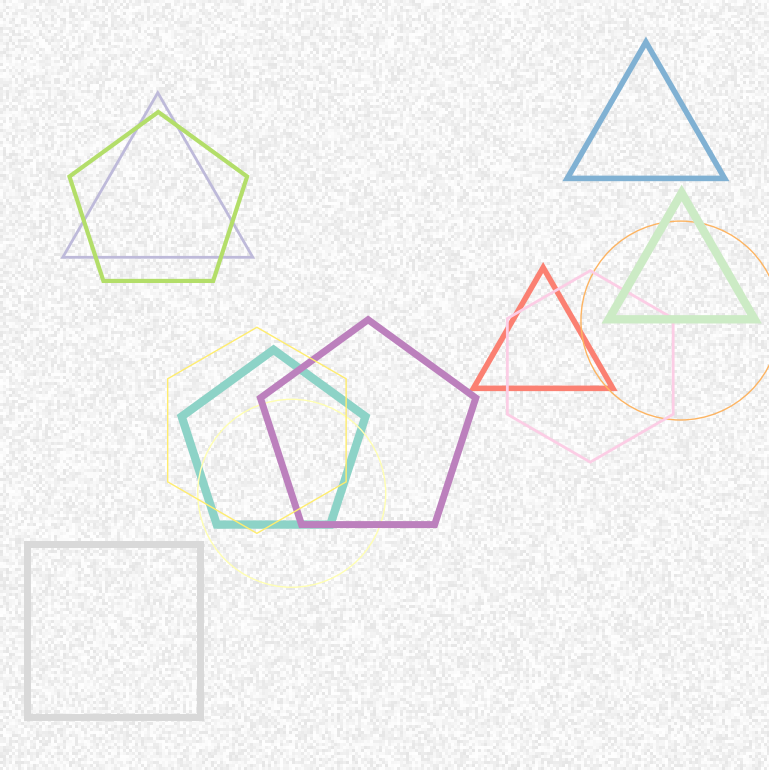[{"shape": "pentagon", "thickness": 3, "radius": 0.63, "center": [0.355, 0.42]}, {"shape": "circle", "thickness": 0.5, "radius": 0.61, "center": [0.379, 0.359]}, {"shape": "triangle", "thickness": 1, "radius": 0.71, "center": [0.205, 0.737]}, {"shape": "triangle", "thickness": 2, "radius": 0.52, "center": [0.705, 0.548]}, {"shape": "triangle", "thickness": 2, "radius": 0.59, "center": [0.839, 0.827]}, {"shape": "circle", "thickness": 0.5, "radius": 0.65, "center": [0.884, 0.584]}, {"shape": "pentagon", "thickness": 1.5, "radius": 0.61, "center": [0.206, 0.733]}, {"shape": "hexagon", "thickness": 1, "radius": 0.62, "center": [0.767, 0.524]}, {"shape": "square", "thickness": 2.5, "radius": 0.56, "center": [0.147, 0.181]}, {"shape": "pentagon", "thickness": 2.5, "radius": 0.74, "center": [0.478, 0.438]}, {"shape": "triangle", "thickness": 3, "radius": 0.55, "center": [0.885, 0.64]}, {"shape": "hexagon", "thickness": 0.5, "radius": 0.67, "center": [0.334, 0.441]}]